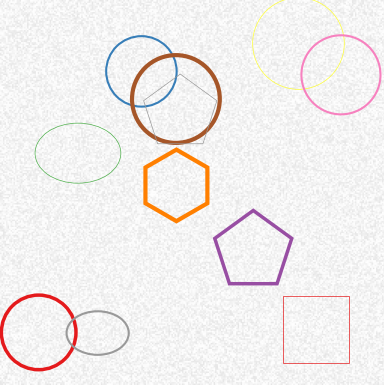[{"shape": "circle", "thickness": 2.5, "radius": 0.48, "center": [0.1, 0.137]}, {"shape": "square", "thickness": 0.5, "radius": 0.43, "center": [0.821, 0.144]}, {"shape": "circle", "thickness": 1.5, "radius": 0.46, "center": [0.367, 0.815]}, {"shape": "oval", "thickness": 0.5, "radius": 0.56, "center": [0.202, 0.602]}, {"shape": "pentagon", "thickness": 2.5, "radius": 0.53, "center": [0.658, 0.348]}, {"shape": "hexagon", "thickness": 3, "radius": 0.46, "center": [0.458, 0.518]}, {"shape": "circle", "thickness": 0.5, "radius": 0.6, "center": [0.775, 0.887]}, {"shape": "circle", "thickness": 3, "radius": 0.57, "center": [0.457, 0.743]}, {"shape": "circle", "thickness": 1.5, "radius": 0.51, "center": [0.886, 0.806]}, {"shape": "oval", "thickness": 1.5, "radius": 0.4, "center": [0.254, 0.135]}, {"shape": "pentagon", "thickness": 0.5, "radius": 0.5, "center": [0.468, 0.708]}]